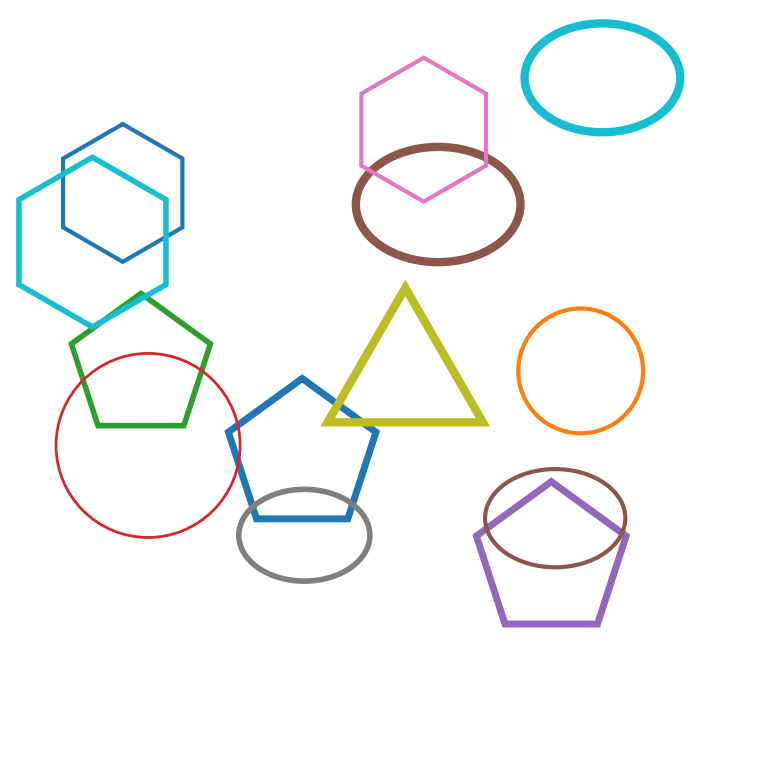[{"shape": "hexagon", "thickness": 1.5, "radius": 0.45, "center": [0.159, 0.749]}, {"shape": "pentagon", "thickness": 2.5, "radius": 0.5, "center": [0.392, 0.408]}, {"shape": "circle", "thickness": 1.5, "radius": 0.41, "center": [0.754, 0.518]}, {"shape": "pentagon", "thickness": 2, "radius": 0.47, "center": [0.183, 0.524]}, {"shape": "circle", "thickness": 1, "radius": 0.6, "center": [0.192, 0.422]}, {"shape": "pentagon", "thickness": 2.5, "radius": 0.51, "center": [0.716, 0.272]}, {"shape": "oval", "thickness": 3, "radius": 0.53, "center": [0.569, 0.734]}, {"shape": "oval", "thickness": 1.5, "radius": 0.46, "center": [0.721, 0.327]}, {"shape": "hexagon", "thickness": 1.5, "radius": 0.47, "center": [0.55, 0.832]}, {"shape": "oval", "thickness": 2, "radius": 0.43, "center": [0.395, 0.305]}, {"shape": "triangle", "thickness": 3, "radius": 0.58, "center": [0.526, 0.51]}, {"shape": "hexagon", "thickness": 2, "radius": 0.55, "center": [0.12, 0.686]}, {"shape": "oval", "thickness": 3, "radius": 0.51, "center": [0.782, 0.899]}]